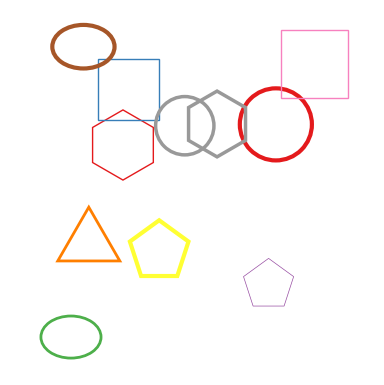[{"shape": "hexagon", "thickness": 1, "radius": 0.46, "center": [0.319, 0.623]}, {"shape": "circle", "thickness": 3, "radius": 0.47, "center": [0.717, 0.677]}, {"shape": "square", "thickness": 1, "radius": 0.4, "center": [0.334, 0.768]}, {"shape": "oval", "thickness": 2, "radius": 0.39, "center": [0.184, 0.125]}, {"shape": "pentagon", "thickness": 0.5, "radius": 0.34, "center": [0.698, 0.26]}, {"shape": "triangle", "thickness": 2, "radius": 0.47, "center": [0.231, 0.369]}, {"shape": "pentagon", "thickness": 3, "radius": 0.4, "center": [0.413, 0.348]}, {"shape": "oval", "thickness": 3, "radius": 0.4, "center": [0.217, 0.879]}, {"shape": "square", "thickness": 1, "radius": 0.44, "center": [0.817, 0.834]}, {"shape": "hexagon", "thickness": 2.5, "radius": 0.43, "center": [0.564, 0.678]}, {"shape": "circle", "thickness": 2.5, "radius": 0.38, "center": [0.48, 0.673]}]